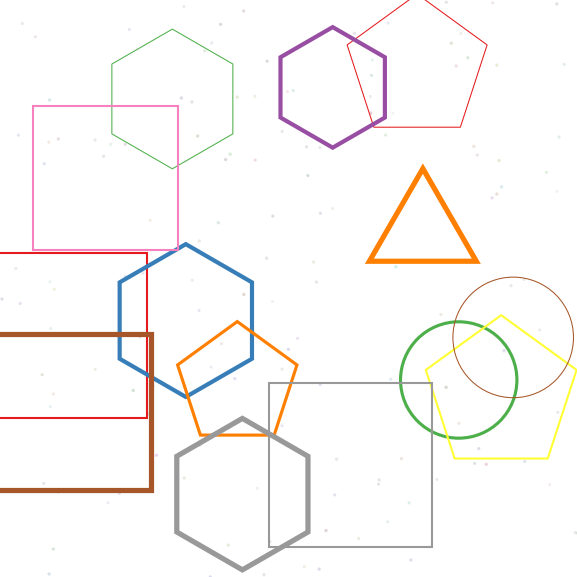[{"shape": "pentagon", "thickness": 0.5, "radius": 0.64, "center": [0.722, 0.882]}, {"shape": "square", "thickness": 1, "radius": 0.72, "center": [0.111, 0.418]}, {"shape": "hexagon", "thickness": 2, "radius": 0.66, "center": [0.322, 0.444]}, {"shape": "hexagon", "thickness": 0.5, "radius": 0.6, "center": [0.298, 0.828]}, {"shape": "circle", "thickness": 1.5, "radius": 0.5, "center": [0.794, 0.341]}, {"shape": "hexagon", "thickness": 2, "radius": 0.52, "center": [0.576, 0.848]}, {"shape": "triangle", "thickness": 2.5, "radius": 0.53, "center": [0.732, 0.6]}, {"shape": "pentagon", "thickness": 1.5, "radius": 0.54, "center": [0.411, 0.334]}, {"shape": "pentagon", "thickness": 1, "radius": 0.69, "center": [0.868, 0.316]}, {"shape": "square", "thickness": 2.5, "radius": 0.67, "center": [0.127, 0.285]}, {"shape": "circle", "thickness": 0.5, "radius": 0.52, "center": [0.889, 0.415]}, {"shape": "square", "thickness": 1, "radius": 0.63, "center": [0.182, 0.691]}, {"shape": "hexagon", "thickness": 2.5, "radius": 0.66, "center": [0.42, 0.143]}, {"shape": "square", "thickness": 1, "radius": 0.71, "center": [0.607, 0.194]}]